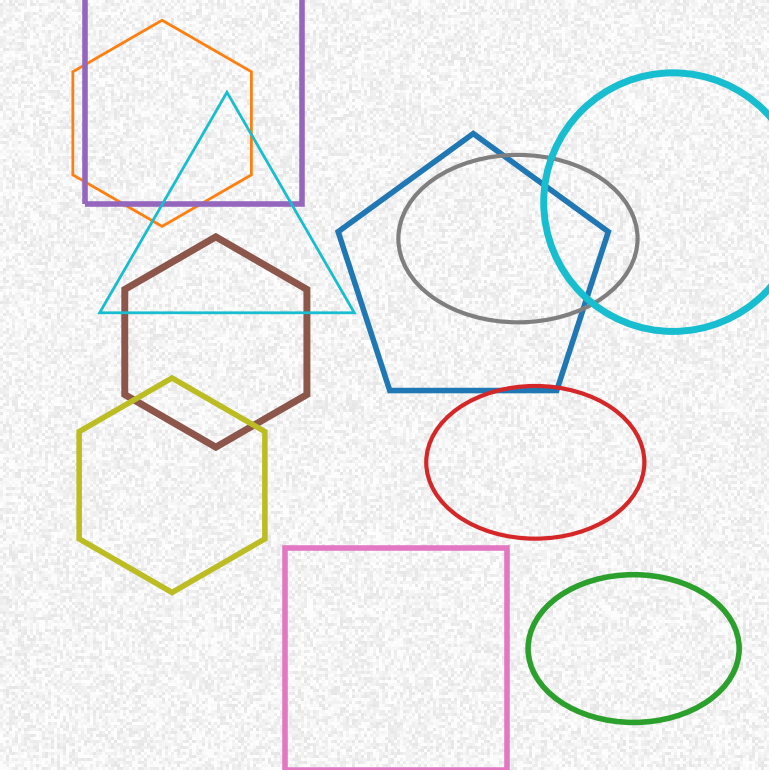[{"shape": "pentagon", "thickness": 2, "radius": 0.92, "center": [0.615, 0.642]}, {"shape": "hexagon", "thickness": 1, "radius": 0.67, "center": [0.211, 0.84]}, {"shape": "oval", "thickness": 2, "radius": 0.69, "center": [0.823, 0.158]}, {"shape": "oval", "thickness": 1.5, "radius": 0.71, "center": [0.695, 0.4]}, {"shape": "square", "thickness": 2, "radius": 0.7, "center": [0.251, 0.876]}, {"shape": "hexagon", "thickness": 2.5, "radius": 0.68, "center": [0.28, 0.556]}, {"shape": "square", "thickness": 2, "radius": 0.72, "center": [0.515, 0.144]}, {"shape": "oval", "thickness": 1.5, "radius": 0.78, "center": [0.673, 0.69]}, {"shape": "hexagon", "thickness": 2, "radius": 0.7, "center": [0.223, 0.37]}, {"shape": "triangle", "thickness": 1, "radius": 0.95, "center": [0.295, 0.689]}, {"shape": "circle", "thickness": 2.5, "radius": 0.84, "center": [0.874, 0.737]}]